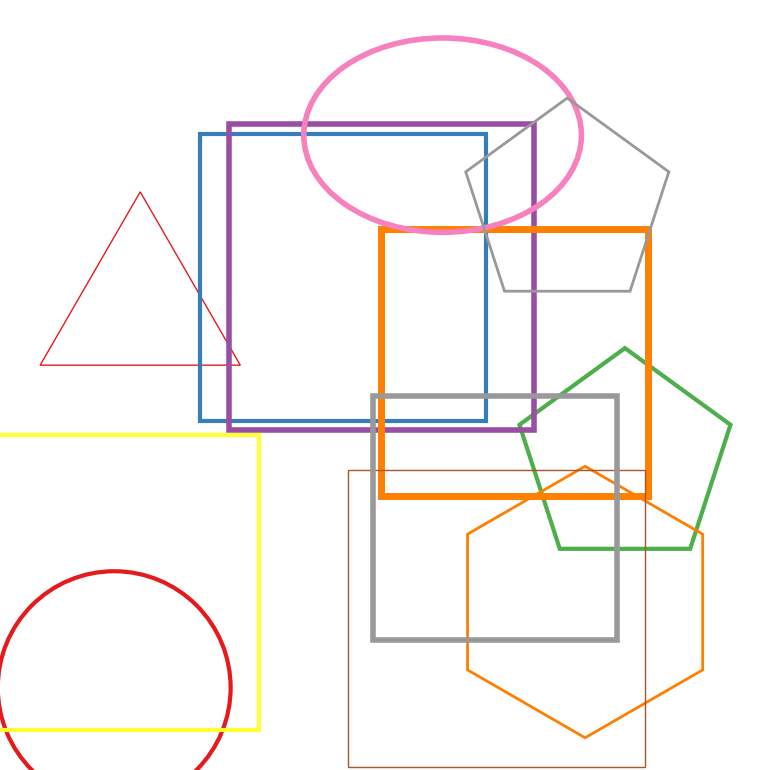[{"shape": "triangle", "thickness": 0.5, "radius": 0.75, "center": [0.182, 0.601]}, {"shape": "circle", "thickness": 1.5, "radius": 0.76, "center": [0.148, 0.107]}, {"shape": "square", "thickness": 1.5, "radius": 0.93, "center": [0.445, 0.639]}, {"shape": "pentagon", "thickness": 1.5, "radius": 0.72, "center": [0.812, 0.404]}, {"shape": "square", "thickness": 2, "radius": 0.99, "center": [0.496, 0.64]}, {"shape": "square", "thickness": 2.5, "radius": 0.87, "center": [0.669, 0.529]}, {"shape": "hexagon", "thickness": 1, "radius": 0.88, "center": [0.76, 0.218]}, {"shape": "square", "thickness": 1.5, "radius": 0.96, "center": [0.145, 0.244]}, {"shape": "square", "thickness": 0.5, "radius": 0.96, "center": [0.645, 0.197]}, {"shape": "oval", "thickness": 2, "radius": 0.9, "center": [0.575, 0.824]}, {"shape": "pentagon", "thickness": 1, "radius": 0.69, "center": [0.737, 0.734]}, {"shape": "square", "thickness": 2, "radius": 0.79, "center": [0.642, 0.327]}]